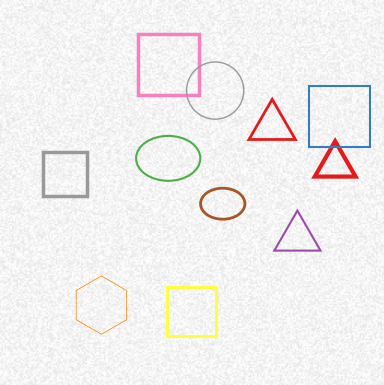[{"shape": "triangle", "thickness": 2, "radius": 0.35, "center": [0.707, 0.672]}, {"shape": "triangle", "thickness": 3, "radius": 0.31, "center": [0.871, 0.572]}, {"shape": "square", "thickness": 1.5, "radius": 0.4, "center": [0.882, 0.697]}, {"shape": "oval", "thickness": 1.5, "radius": 0.42, "center": [0.437, 0.589]}, {"shape": "triangle", "thickness": 1.5, "radius": 0.35, "center": [0.773, 0.384]}, {"shape": "hexagon", "thickness": 0.5, "radius": 0.38, "center": [0.263, 0.207]}, {"shape": "square", "thickness": 2, "radius": 0.32, "center": [0.498, 0.19]}, {"shape": "oval", "thickness": 2, "radius": 0.29, "center": [0.579, 0.471]}, {"shape": "square", "thickness": 2.5, "radius": 0.39, "center": [0.437, 0.833]}, {"shape": "circle", "thickness": 1, "radius": 0.37, "center": [0.559, 0.765]}, {"shape": "square", "thickness": 2.5, "radius": 0.29, "center": [0.169, 0.547]}]